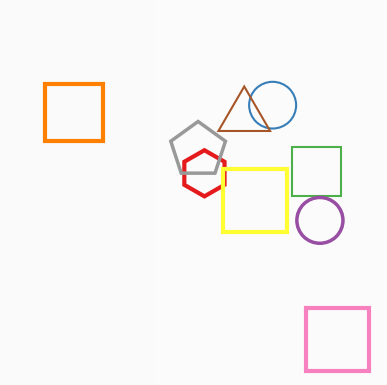[{"shape": "hexagon", "thickness": 3, "radius": 0.3, "center": [0.528, 0.55]}, {"shape": "circle", "thickness": 1.5, "radius": 0.3, "center": [0.704, 0.727]}, {"shape": "square", "thickness": 1.5, "radius": 0.32, "center": [0.818, 0.554]}, {"shape": "circle", "thickness": 2.5, "radius": 0.3, "center": [0.826, 0.428]}, {"shape": "square", "thickness": 3, "radius": 0.37, "center": [0.192, 0.708]}, {"shape": "square", "thickness": 3, "radius": 0.41, "center": [0.658, 0.479]}, {"shape": "triangle", "thickness": 1.5, "radius": 0.39, "center": [0.63, 0.698]}, {"shape": "square", "thickness": 3, "radius": 0.41, "center": [0.87, 0.118]}, {"shape": "pentagon", "thickness": 2.5, "radius": 0.37, "center": [0.511, 0.61]}]